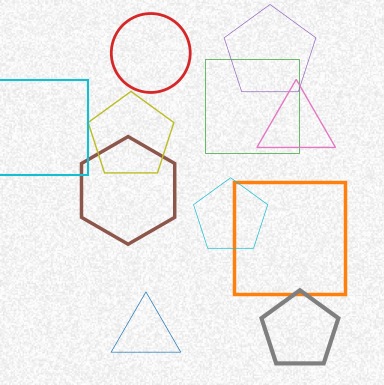[{"shape": "triangle", "thickness": 0.5, "radius": 0.52, "center": [0.379, 0.137]}, {"shape": "square", "thickness": 2.5, "radius": 0.72, "center": [0.752, 0.382]}, {"shape": "square", "thickness": 0.5, "radius": 0.61, "center": [0.655, 0.725]}, {"shape": "circle", "thickness": 2, "radius": 0.51, "center": [0.392, 0.862]}, {"shape": "pentagon", "thickness": 0.5, "radius": 0.63, "center": [0.701, 0.863]}, {"shape": "hexagon", "thickness": 2.5, "radius": 0.7, "center": [0.333, 0.505]}, {"shape": "triangle", "thickness": 1, "radius": 0.59, "center": [0.769, 0.676]}, {"shape": "pentagon", "thickness": 3, "radius": 0.53, "center": [0.779, 0.141]}, {"shape": "pentagon", "thickness": 1, "radius": 0.59, "center": [0.34, 0.646]}, {"shape": "square", "thickness": 1.5, "radius": 0.62, "center": [0.105, 0.668]}, {"shape": "pentagon", "thickness": 0.5, "radius": 0.51, "center": [0.599, 0.437]}]